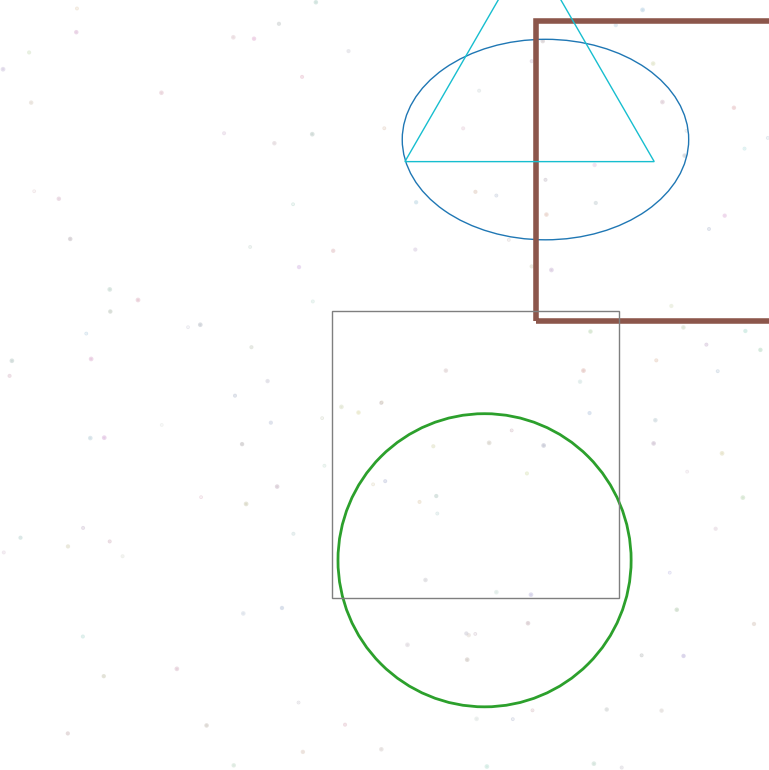[{"shape": "oval", "thickness": 0.5, "radius": 0.93, "center": [0.708, 0.819]}, {"shape": "circle", "thickness": 1, "radius": 0.95, "center": [0.629, 0.272]}, {"shape": "square", "thickness": 2, "radius": 0.97, "center": [0.892, 0.778]}, {"shape": "square", "thickness": 0.5, "radius": 0.93, "center": [0.617, 0.409]}, {"shape": "triangle", "thickness": 0.5, "radius": 0.93, "center": [0.688, 0.884]}]